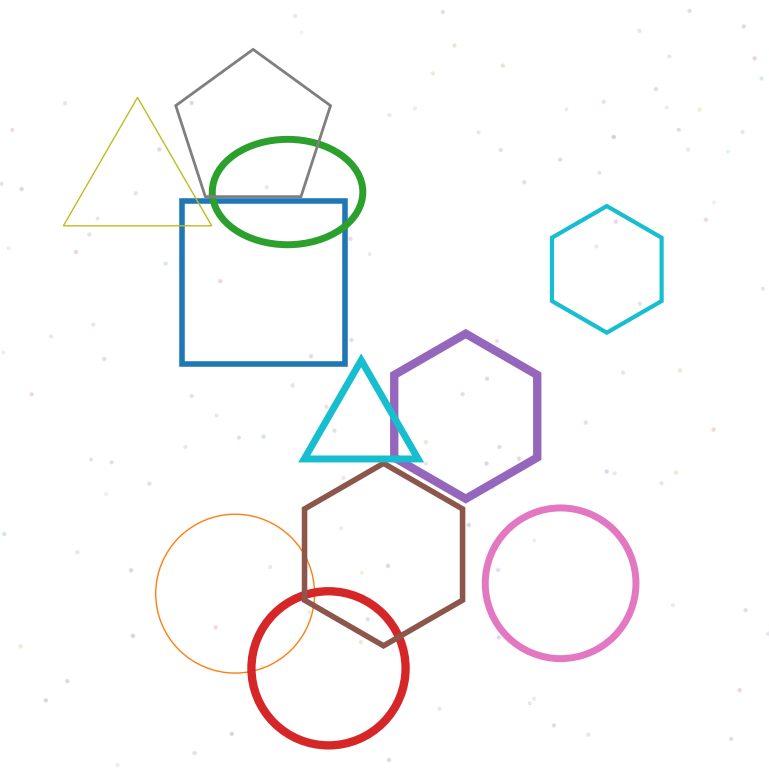[{"shape": "square", "thickness": 2, "radius": 0.53, "center": [0.342, 0.634]}, {"shape": "circle", "thickness": 0.5, "radius": 0.52, "center": [0.305, 0.229]}, {"shape": "oval", "thickness": 2.5, "radius": 0.49, "center": [0.373, 0.751]}, {"shape": "circle", "thickness": 3, "radius": 0.5, "center": [0.427, 0.132]}, {"shape": "hexagon", "thickness": 3, "radius": 0.54, "center": [0.605, 0.459]}, {"shape": "hexagon", "thickness": 2, "radius": 0.59, "center": [0.498, 0.28]}, {"shape": "circle", "thickness": 2.5, "radius": 0.49, "center": [0.728, 0.242]}, {"shape": "pentagon", "thickness": 1, "radius": 0.53, "center": [0.329, 0.83]}, {"shape": "triangle", "thickness": 0.5, "radius": 0.56, "center": [0.179, 0.762]}, {"shape": "hexagon", "thickness": 1.5, "radius": 0.41, "center": [0.788, 0.65]}, {"shape": "triangle", "thickness": 2.5, "radius": 0.43, "center": [0.469, 0.447]}]